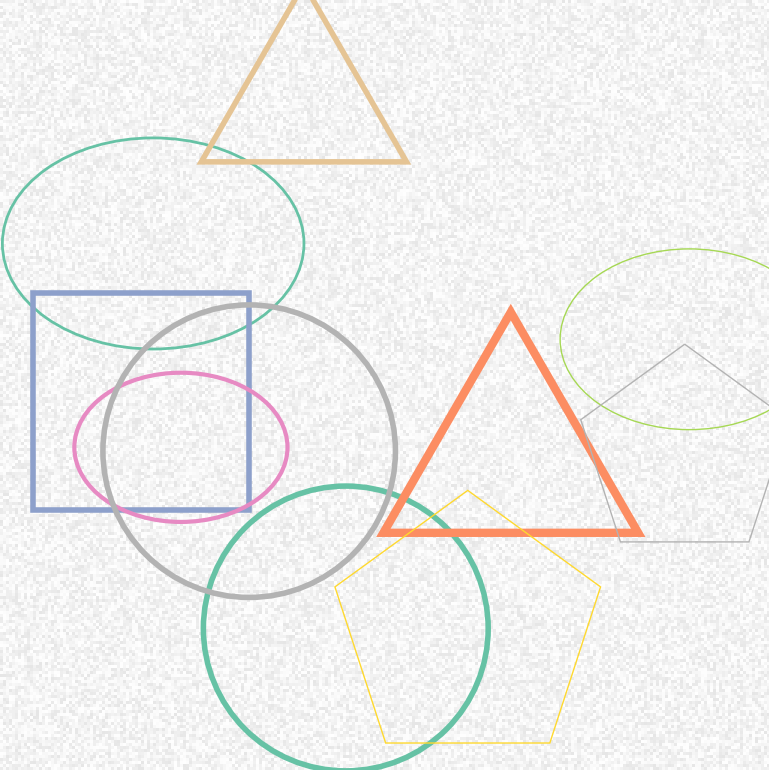[{"shape": "oval", "thickness": 1, "radius": 0.98, "center": [0.199, 0.684]}, {"shape": "circle", "thickness": 2, "radius": 0.92, "center": [0.449, 0.184]}, {"shape": "triangle", "thickness": 3, "radius": 0.96, "center": [0.663, 0.404]}, {"shape": "square", "thickness": 2, "radius": 0.7, "center": [0.183, 0.478]}, {"shape": "oval", "thickness": 1.5, "radius": 0.69, "center": [0.235, 0.419]}, {"shape": "oval", "thickness": 0.5, "radius": 0.84, "center": [0.895, 0.559]}, {"shape": "pentagon", "thickness": 0.5, "radius": 0.91, "center": [0.607, 0.182]}, {"shape": "triangle", "thickness": 2, "radius": 0.77, "center": [0.395, 0.867]}, {"shape": "pentagon", "thickness": 0.5, "radius": 0.71, "center": [0.889, 0.411]}, {"shape": "circle", "thickness": 2, "radius": 0.95, "center": [0.324, 0.414]}]